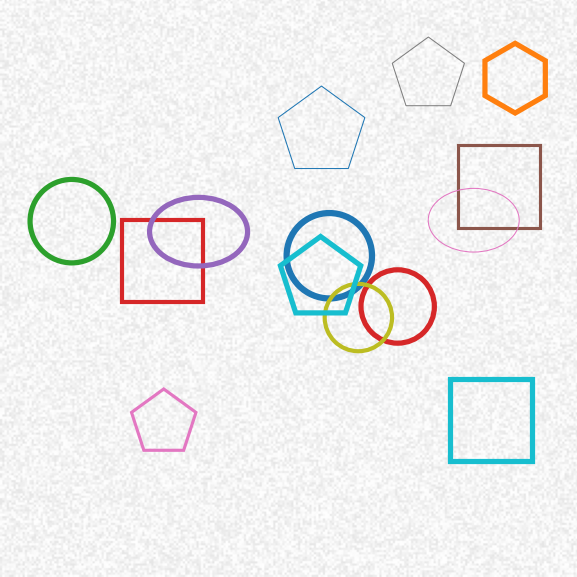[{"shape": "circle", "thickness": 3, "radius": 0.37, "center": [0.57, 0.556]}, {"shape": "pentagon", "thickness": 0.5, "radius": 0.39, "center": [0.557, 0.771]}, {"shape": "hexagon", "thickness": 2.5, "radius": 0.3, "center": [0.892, 0.864]}, {"shape": "circle", "thickness": 2.5, "radius": 0.36, "center": [0.124, 0.616]}, {"shape": "circle", "thickness": 2.5, "radius": 0.32, "center": [0.689, 0.468]}, {"shape": "square", "thickness": 2, "radius": 0.35, "center": [0.282, 0.547]}, {"shape": "oval", "thickness": 2.5, "radius": 0.42, "center": [0.344, 0.598]}, {"shape": "square", "thickness": 1.5, "radius": 0.36, "center": [0.864, 0.676]}, {"shape": "pentagon", "thickness": 1.5, "radius": 0.29, "center": [0.284, 0.267]}, {"shape": "oval", "thickness": 0.5, "radius": 0.39, "center": [0.82, 0.618]}, {"shape": "pentagon", "thickness": 0.5, "radius": 0.33, "center": [0.742, 0.869]}, {"shape": "circle", "thickness": 2, "radius": 0.29, "center": [0.621, 0.449]}, {"shape": "pentagon", "thickness": 2.5, "radius": 0.37, "center": [0.555, 0.516]}, {"shape": "square", "thickness": 2.5, "radius": 0.35, "center": [0.85, 0.272]}]